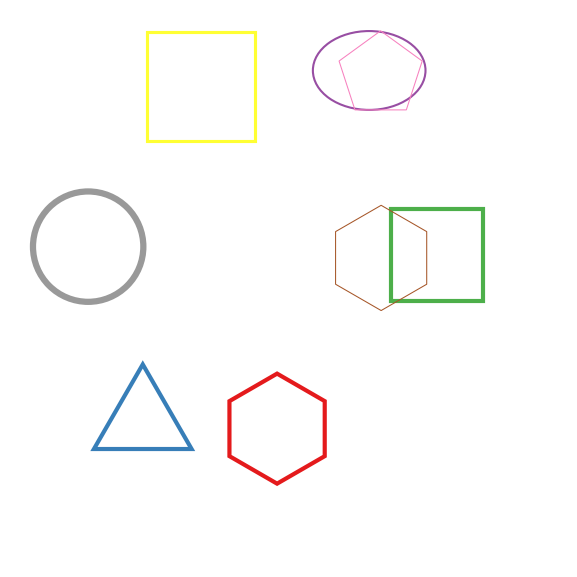[{"shape": "hexagon", "thickness": 2, "radius": 0.48, "center": [0.48, 0.257]}, {"shape": "triangle", "thickness": 2, "radius": 0.49, "center": [0.247, 0.27]}, {"shape": "square", "thickness": 2, "radius": 0.4, "center": [0.757, 0.558]}, {"shape": "oval", "thickness": 1, "radius": 0.49, "center": [0.639, 0.877]}, {"shape": "square", "thickness": 1.5, "radius": 0.47, "center": [0.348, 0.85]}, {"shape": "hexagon", "thickness": 0.5, "radius": 0.46, "center": [0.66, 0.553]}, {"shape": "pentagon", "thickness": 0.5, "radius": 0.38, "center": [0.659, 0.87]}, {"shape": "circle", "thickness": 3, "radius": 0.48, "center": [0.153, 0.572]}]